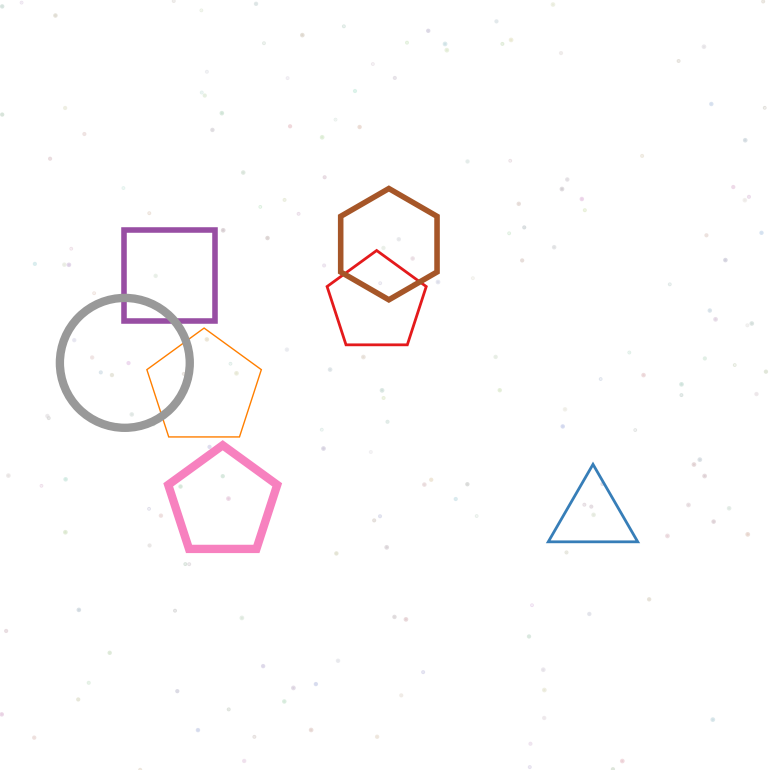[{"shape": "pentagon", "thickness": 1, "radius": 0.34, "center": [0.489, 0.607]}, {"shape": "triangle", "thickness": 1, "radius": 0.34, "center": [0.77, 0.33]}, {"shape": "square", "thickness": 2, "radius": 0.3, "center": [0.22, 0.642]}, {"shape": "pentagon", "thickness": 0.5, "radius": 0.39, "center": [0.265, 0.496]}, {"shape": "hexagon", "thickness": 2, "radius": 0.36, "center": [0.505, 0.683]}, {"shape": "pentagon", "thickness": 3, "radius": 0.37, "center": [0.289, 0.347]}, {"shape": "circle", "thickness": 3, "radius": 0.42, "center": [0.162, 0.529]}]